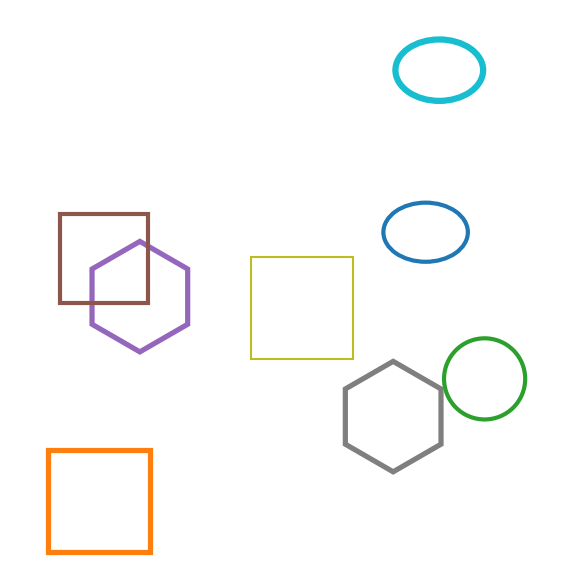[{"shape": "oval", "thickness": 2, "radius": 0.37, "center": [0.737, 0.597]}, {"shape": "square", "thickness": 2.5, "radius": 0.44, "center": [0.172, 0.131]}, {"shape": "circle", "thickness": 2, "radius": 0.35, "center": [0.839, 0.343]}, {"shape": "hexagon", "thickness": 2.5, "radius": 0.48, "center": [0.242, 0.485]}, {"shape": "square", "thickness": 2, "radius": 0.38, "center": [0.181, 0.552]}, {"shape": "hexagon", "thickness": 2.5, "radius": 0.48, "center": [0.681, 0.278]}, {"shape": "square", "thickness": 1, "radius": 0.44, "center": [0.523, 0.465]}, {"shape": "oval", "thickness": 3, "radius": 0.38, "center": [0.761, 0.878]}]